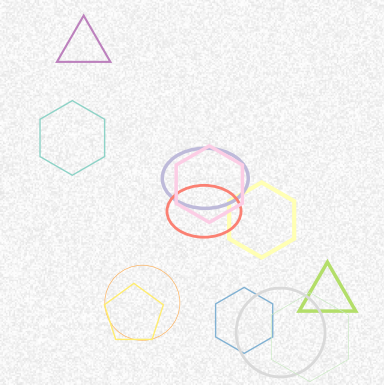[{"shape": "hexagon", "thickness": 1, "radius": 0.48, "center": [0.188, 0.642]}, {"shape": "hexagon", "thickness": 3, "radius": 0.49, "center": [0.68, 0.429]}, {"shape": "oval", "thickness": 2.5, "radius": 0.56, "center": [0.533, 0.537]}, {"shape": "oval", "thickness": 2, "radius": 0.48, "center": [0.53, 0.451]}, {"shape": "hexagon", "thickness": 1, "radius": 0.43, "center": [0.634, 0.168]}, {"shape": "circle", "thickness": 0.5, "radius": 0.49, "center": [0.37, 0.214]}, {"shape": "triangle", "thickness": 2.5, "radius": 0.42, "center": [0.85, 0.234]}, {"shape": "hexagon", "thickness": 2.5, "radius": 0.5, "center": [0.544, 0.522]}, {"shape": "circle", "thickness": 2, "radius": 0.58, "center": [0.729, 0.136]}, {"shape": "triangle", "thickness": 1.5, "radius": 0.4, "center": [0.217, 0.879]}, {"shape": "hexagon", "thickness": 0.5, "radius": 0.58, "center": [0.805, 0.124]}, {"shape": "pentagon", "thickness": 1, "radius": 0.4, "center": [0.348, 0.183]}]